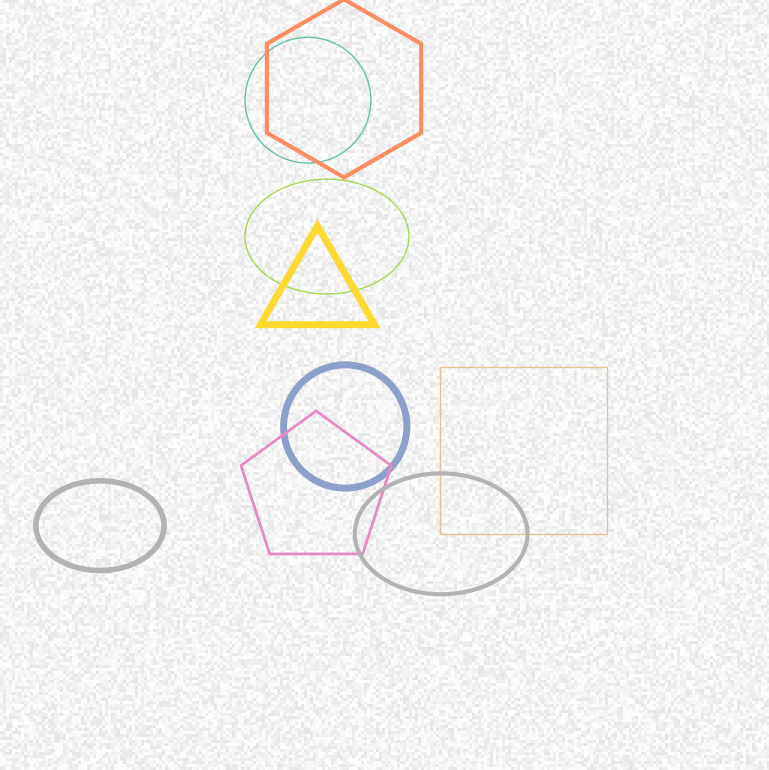[{"shape": "circle", "thickness": 0.5, "radius": 0.41, "center": [0.4, 0.87]}, {"shape": "hexagon", "thickness": 1.5, "radius": 0.58, "center": [0.447, 0.885]}, {"shape": "circle", "thickness": 2.5, "radius": 0.4, "center": [0.448, 0.446]}, {"shape": "pentagon", "thickness": 1, "radius": 0.51, "center": [0.411, 0.364]}, {"shape": "oval", "thickness": 0.5, "radius": 0.53, "center": [0.425, 0.693]}, {"shape": "triangle", "thickness": 2.5, "radius": 0.43, "center": [0.412, 0.621]}, {"shape": "square", "thickness": 0.5, "radius": 0.54, "center": [0.68, 0.415]}, {"shape": "oval", "thickness": 2, "radius": 0.42, "center": [0.13, 0.317]}, {"shape": "oval", "thickness": 1.5, "radius": 0.56, "center": [0.573, 0.307]}]